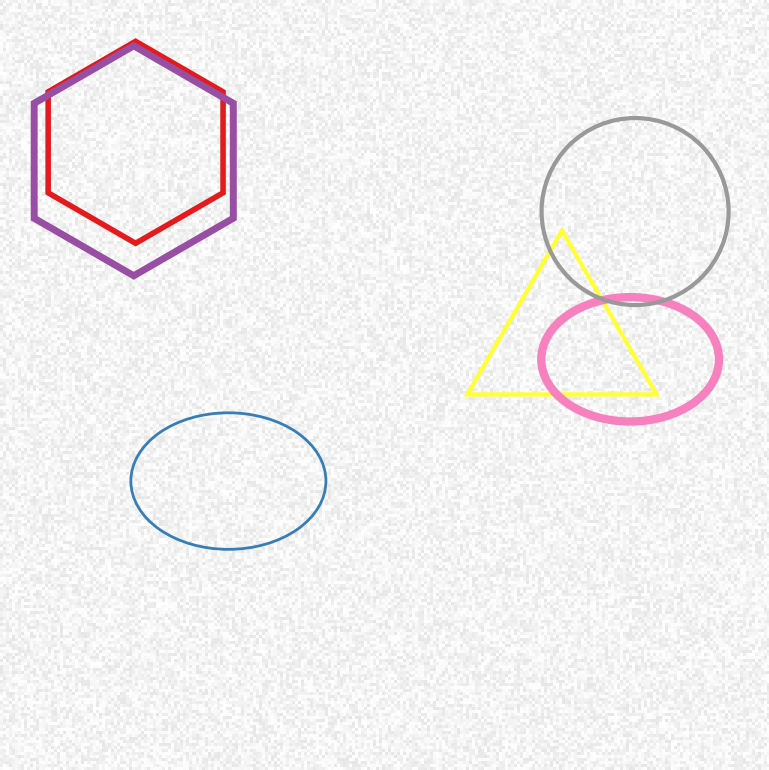[{"shape": "hexagon", "thickness": 2, "radius": 0.66, "center": [0.176, 0.815]}, {"shape": "oval", "thickness": 1, "radius": 0.63, "center": [0.297, 0.375]}, {"shape": "hexagon", "thickness": 2.5, "radius": 0.75, "center": [0.174, 0.791]}, {"shape": "triangle", "thickness": 1.5, "radius": 0.71, "center": [0.73, 0.559]}, {"shape": "oval", "thickness": 3, "radius": 0.58, "center": [0.818, 0.533]}, {"shape": "circle", "thickness": 1.5, "radius": 0.61, "center": [0.825, 0.725]}]